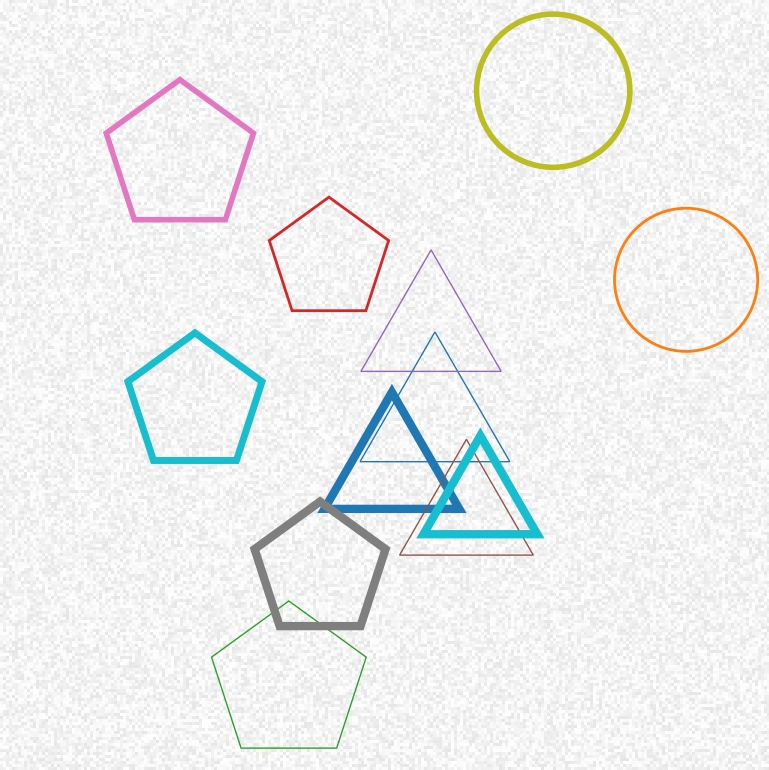[{"shape": "triangle", "thickness": 3, "radius": 0.51, "center": [0.509, 0.39]}, {"shape": "triangle", "thickness": 0.5, "radius": 0.56, "center": [0.565, 0.457]}, {"shape": "circle", "thickness": 1, "radius": 0.46, "center": [0.891, 0.637]}, {"shape": "pentagon", "thickness": 0.5, "radius": 0.53, "center": [0.375, 0.114]}, {"shape": "pentagon", "thickness": 1, "radius": 0.41, "center": [0.427, 0.662]}, {"shape": "triangle", "thickness": 0.5, "radius": 0.53, "center": [0.56, 0.57]}, {"shape": "triangle", "thickness": 0.5, "radius": 0.5, "center": [0.606, 0.329]}, {"shape": "pentagon", "thickness": 2, "radius": 0.5, "center": [0.234, 0.796]}, {"shape": "pentagon", "thickness": 3, "radius": 0.45, "center": [0.416, 0.259]}, {"shape": "circle", "thickness": 2, "radius": 0.5, "center": [0.718, 0.882]}, {"shape": "triangle", "thickness": 3, "radius": 0.43, "center": [0.624, 0.349]}, {"shape": "pentagon", "thickness": 2.5, "radius": 0.46, "center": [0.253, 0.476]}]